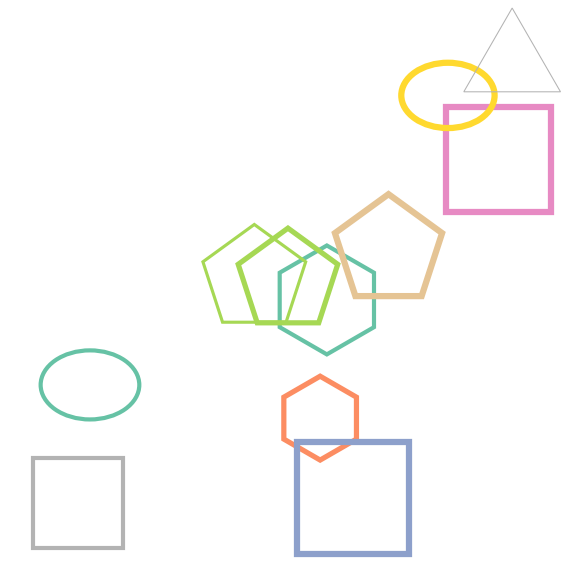[{"shape": "oval", "thickness": 2, "radius": 0.43, "center": [0.156, 0.333]}, {"shape": "hexagon", "thickness": 2, "radius": 0.47, "center": [0.566, 0.48]}, {"shape": "hexagon", "thickness": 2.5, "radius": 0.36, "center": [0.554, 0.275]}, {"shape": "square", "thickness": 3, "radius": 0.49, "center": [0.612, 0.136]}, {"shape": "square", "thickness": 3, "radius": 0.46, "center": [0.864, 0.723]}, {"shape": "pentagon", "thickness": 1.5, "radius": 0.47, "center": [0.44, 0.517]}, {"shape": "pentagon", "thickness": 2.5, "radius": 0.45, "center": [0.499, 0.513]}, {"shape": "oval", "thickness": 3, "radius": 0.4, "center": [0.776, 0.834]}, {"shape": "pentagon", "thickness": 3, "radius": 0.49, "center": [0.673, 0.565]}, {"shape": "triangle", "thickness": 0.5, "radius": 0.48, "center": [0.887, 0.889]}, {"shape": "square", "thickness": 2, "radius": 0.39, "center": [0.135, 0.127]}]